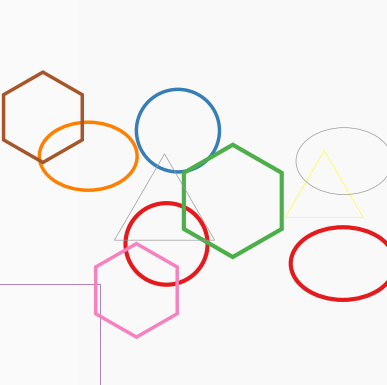[{"shape": "oval", "thickness": 3, "radius": 0.67, "center": [0.885, 0.315]}, {"shape": "circle", "thickness": 3, "radius": 0.53, "center": [0.43, 0.366]}, {"shape": "circle", "thickness": 2.5, "radius": 0.54, "center": [0.459, 0.661]}, {"shape": "hexagon", "thickness": 3, "radius": 0.73, "center": [0.601, 0.478]}, {"shape": "square", "thickness": 0.5, "radius": 0.73, "center": [0.114, 0.116]}, {"shape": "oval", "thickness": 2.5, "radius": 0.63, "center": [0.228, 0.594]}, {"shape": "triangle", "thickness": 0.5, "radius": 0.58, "center": [0.837, 0.493]}, {"shape": "hexagon", "thickness": 2.5, "radius": 0.59, "center": [0.111, 0.695]}, {"shape": "hexagon", "thickness": 2.5, "radius": 0.61, "center": [0.352, 0.246]}, {"shape": "oval", "thickness": 0.5, "radius": 0.62, "center": [0.888, 0.581]}, {"shape": "triangle", "thickness": 0.5, "radius": 0.75, "center": [0.425, 0.451]}]